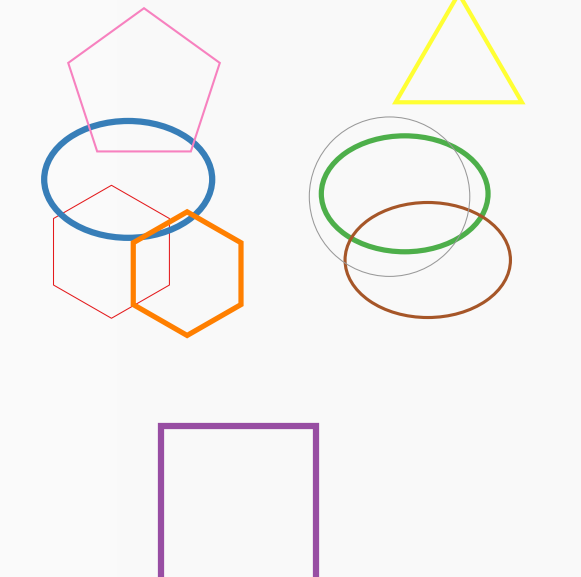[{"shape": "hexagon", "thickness": 0.5, "radius": 0.58, "center": [0.192, 0.563]}, {"shape": "oval", "thickness": 3, "radius": 0.72, "center": [0.221, 0.688]}, {"shape": "oval", "thickness": 2.5, "radius": 0.72, "center": [0.696, 0.664]}, {"shape": "square", "thickness": 3, "radius": 0.67, "center": [0.41, 0.129]}, {"shape": "hexagon", "thickness": 2.5, "radius": 0.54, "center": [0.322, 0.525]}, {"shape": "triangle", "thickness": 2, "radius": 0.63, "center": [0.789, 0.885]}, {"shape": "oval", "thickness": 1.5, "radius": 0.71, "center": [0.736, 0.549]}, {"shape": "pentagon", "thickness": 1, "radius": 0.69, "center": [0.248, 0.848]}, {"shape": "circle", "thickness": 0.5, "radius": 0.69, "center": [0.67, 0.659]}]